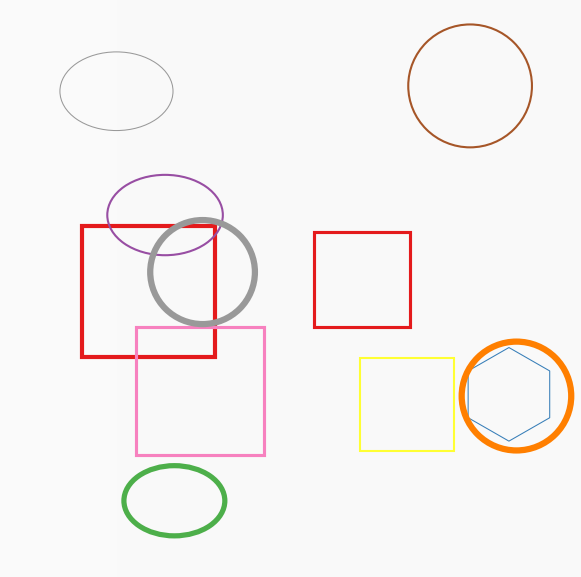[{"shape": "square", "thickness": 2, "radius": 0.57, "center": [0.255, 0.494]}, {"shape": "square", "thickness": 1.5, "radius": 0.41, "center": [0.622, 0.515]}, {"shape": "hexagon", "thickness": 0.5, "radius": 0.41, "center": [0.876, 0.316]}, {"shape": "oval", "thickness": 2.5, "radius": 0.43, "center": [0.3, 0.132]}, {"shape": "oval", "thickness": 1, "radius": 0.5, "center": [0.284, 0.627]}, {"shape": "circle", "thickness": 3, "radius": 0.47, "center": [0.889, 0.313]}, {"shape": "square", "thickness": 1, "radius": 0.4, "center": [0.7, 0.299]}, {"shape": "circle", "thickness": 1, "radius": 0.53, "center": [0.809, 0.85]}, {"shape": "square", "thickness": 1.5, "radius": 0.55, "center": [0.344, 0.322]}, {"shape": "circle", "thickness": 3, "radius": 0.45, "center": [0.349, 0.528]}, {"shape": "oval", "thickness": 0.5, "radius": 0.49, "center": [0.2, 0.841]}]